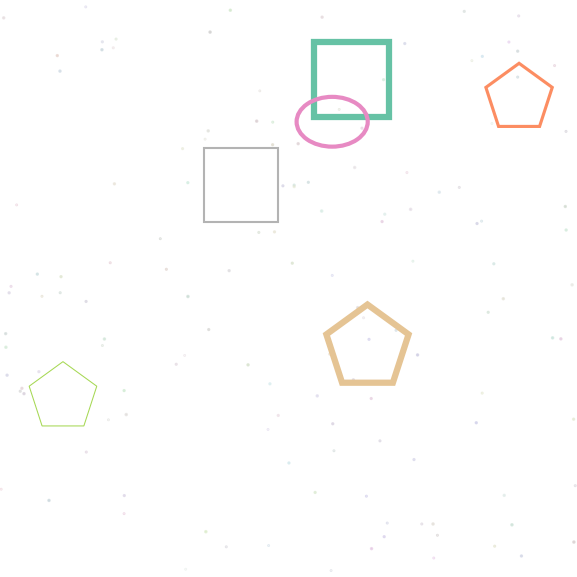[{"shape": "square", "thickness": 3, "radius": 0.32, "center": [0.608, 0.861]}, {"shape": "pentagon", "thickness": 1.5, "radius": 0.3, "center": [0.899, 0.829]}, {"shape": "oval", "thickness": 2, "radius": 0.31, "center": [0.575, 0.788]}, {"shape": "pentagon", "thickness": 0.5, "radius": 0.31, "center": [0.109, 0.311]}, {"shape": "pentagon", "thickness": 3, "radius": 0.37, "center": [0.636, 0.397]}, {"shape": "square", "thickness": 1, "radius": 0.32, "center": [0.418, 0.679]}]